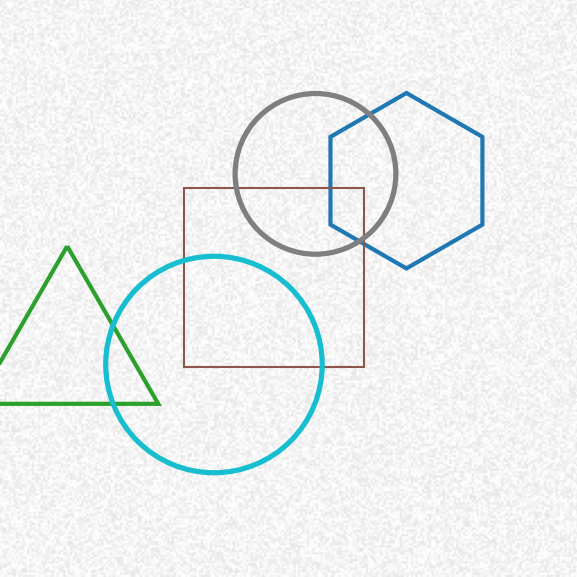[{"shape": "hexagon", "thickness": 2, "radius": 0.76, "center": [0.704, 0.686]}, {"shape": "triangle", "thickness": 2, "radius": 0.91, "center": [0.116, 0.391]}, {"shape": "square", "thickness": 1, "radius": 0.78, "center": [0.475, 0.518]}, {"shape": "circle", "thickness": 2.5, "radius": 0.7, "center": [0.546, 0.698]}, {"shape": "circle", "thickness": 2.5, "radius": 0.94, "center": [0.371, 0.368]}]